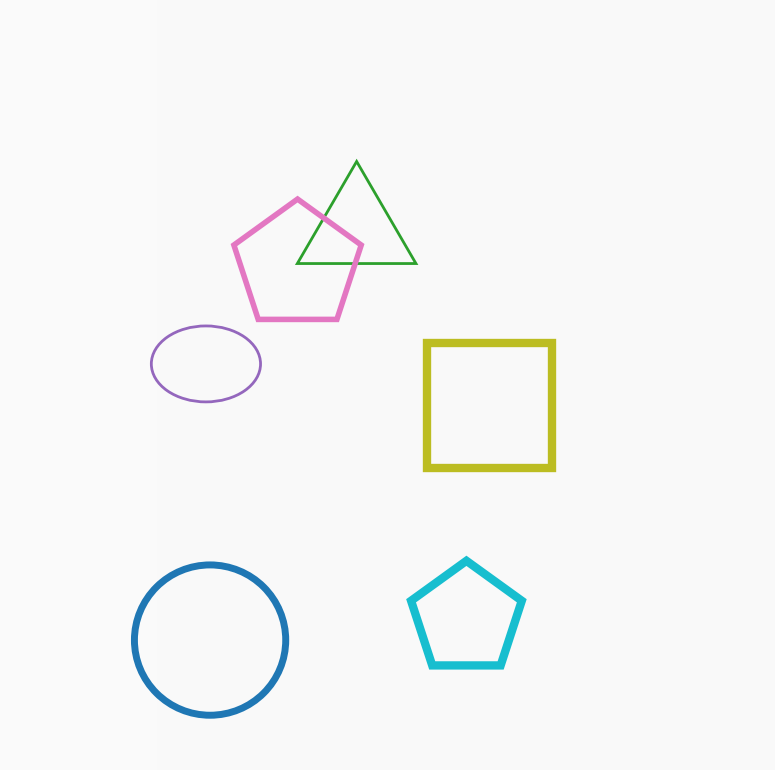[{"shape": "circle", "thickness": 2.5, "radius": 0.49, "center": [0.271, 0.169]}, {"shape": "triangle", "thickness": 1, "radius": 0.44, "center": [0.46, 0.702]}, {"shape": "oval", "thickness": 1, "radius": 0.35, "center": [0.266, 0.527]}, {"shape": "pentagon", "thickness": 2, "radius": 0.43, "center": [0.384, 0.655]}, {"shape": "square", "thickness": 3, "radius": 0.4, "center": [0.632, 0.473]}, {"shape": "pentagon", "thickness": 3, "radius": 0.38, "center": [0.602, 0.197]}]